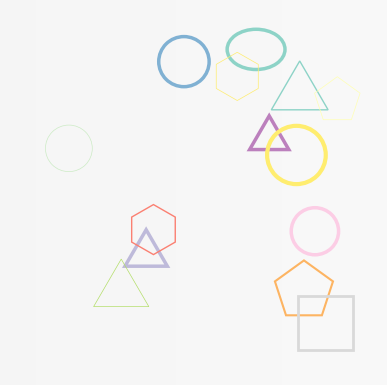[{"shape": "triangle", "thickness": 1, "radius": 0.42, "center": [0.773, 0.757]}, {"shape": "oval", "thickness": 2.5, "radius": 0.37, "center": [0.661, 0.872]}, {"shape": "pentagon", "thickness": 0.5, "radius": 0.31, "center": [0.87, 0.739]}, {"shape": "triangle", "thickness": 2.5, "radius": 0.32, "center": [0.377, 0.34]}, {"shape": "hexagon", "thickness": 1, "radius": 0.32, "center": [0.396, 0.404]}, {"shape": "circle", "thickness": 2.5, "radius": 0.33, "center": [0.475, 0.84]}, {"shape": "pentagon", "thickness": 1.5, "radius": 0.39, "center": [0.784, 0.245]}, {"shape": "triangle", "thickness": 0.5, "radius": 0.41, "center": [0.313, 0.245]}, {"shape": "circle", "thickness": 2.5, "radius": 0.31, "center": [0.813, 0.399]}, {"shape": "square", "thickness": 2, "radius": 0.35, "center": [0.841, 0.162]}, {"shape": "triangle", "thickness": 2.5, "radius": 0.29, "center": [0.695, 0.641]}, {"shape": "circle", "thickness": 0.5, "radius": 0.3, "center": [0.178, 0.615]}, {"shape": "hexagon", "thickness": 0.5, "radius": 0.31, "center": [0.612, 0.802]}, {"shape": "circle", "thickness": 3, "radius": 0.38, "center": [0.765, 0.597]}]